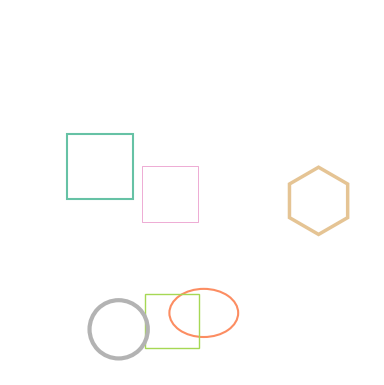[{"shape": "square", "thickness": 1.5, "radius": 0.42, "center": [0.26, 0.567]}, {"shape": "oval", "thickness": 1.5, "radius": 0.45, "center": [0.529, 0.187]}, {"shape": "square", "thickness": 0.5, "radius": 0.36, "center": [0.442, 0.496]}, {"shape": "square", "thickness": 1, "radius": 0.35, "center": [0.448, 0.165]}, {"shape": "hexagon", "thickness": 2.5, "radius": 0.44, "center": [0.827, 0.478]}, {"shape": "circle", "thickness": 3, "radius": 0.38, "center": [0.308, 0.145]}]